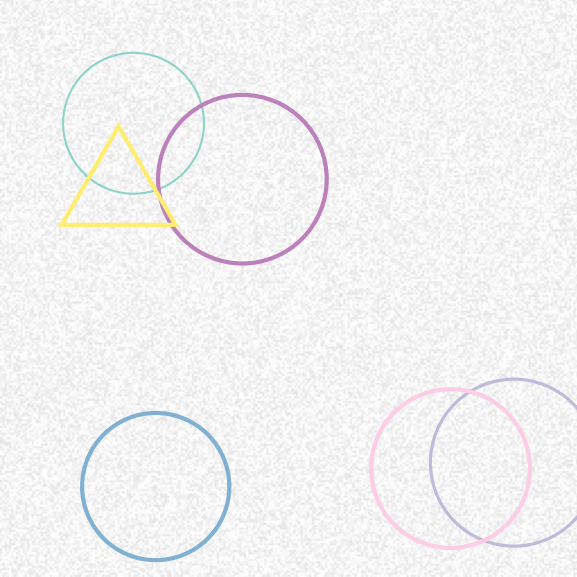[{"shape": "circle", "thickness": 1, "radius": 0.61, "center": [0.231, 0.786]}, {"shape": "circle", "thickness": 1.5, "radius": 0.72, "center": [0.89, 0.198]}, {"shape": "circle", "thickness": 2, "radius": 0.64, "center": [0.27, 0.157]}, {"shape": "circle", "thickness": 2, "radius": 0.69, "center": [0.78, 0.188]}, {"shape": "circle", "thickness": 2, "radius": 0.73, "center": [0.42, 0.689]}, {"shape": "triangle", "thickness": 2, "radius": 0.57, "center": [0.205, 0.667]}]